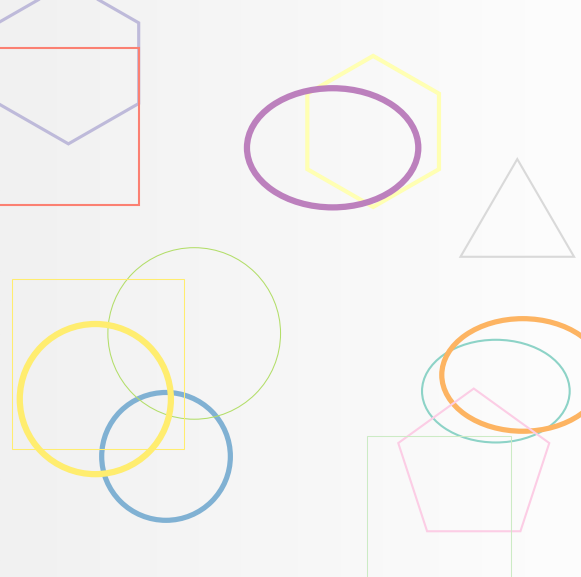[{"shape": "oval", "thickness": 1, "radius": 0.64, "center": [0.853, 0.322]}, {"shape": "hexagon", "thickness": 2, "radius": 0.65, "center": [0.642, 0.772]}, {"shape": "hexagon", "thickness": 1.5, "radius": 0.7, "center": [0.118, 0.89]}, {"shape": "square", "thickness": 1, "radius": 0.68, "center": [0.104, 0.78]}, {"shape": "circle", "thickness": 2.5, "radius": 0.55, "center": [0.286, 0.209]}, {"shape": "oval", "thickness": 2.5, "radius": 0.7, "center": [0.899, 0.35]}, {"shape": "circle", "thickness": 0.5, "radius": 0.74, "center": [0.334, 0.422]}, {"shape": "pentagon", "thickness": 1, "radius": 0.68, "center": [0.815, 0.19]}, {"shape": "triangle", "thickness": 1, "radius": 0.56, "center": [0.89, 0.611]}, {"shape": "oval", "thickness": 3, "radius": 0.74, "center": [0.572, 0.743]}, {"shape": "square", "thickness": 0.5, "radius": 0.62, "center": [0.755, 0.12]}, {"shape": "circle", "thickness": 3, "radius": 0.65, "center": [0.164, 0.308]}, {"shape": "square", "thickness": 0.5, "radius": 0.74, "center": [0.168, 0.369]}]